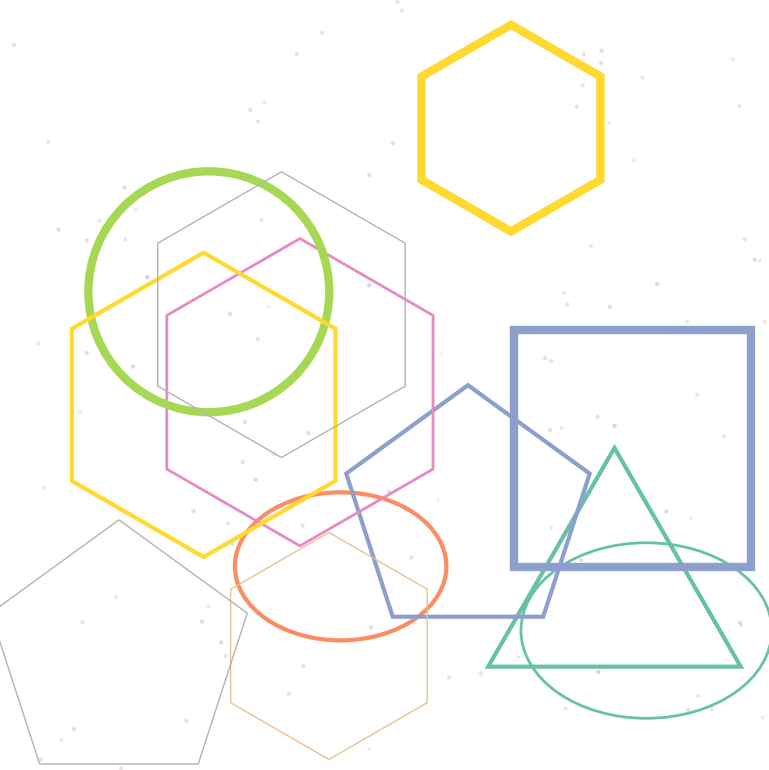[{"shape": "triangle", "thickness": 1.5, "radius": 0.95, "center": [0.798, 0.229]}, {"shape": "oval", "thickness": 1, "radius": 0.81, "center": [0.839, 0.181]}, {"shape": "oval", "thickness": 1.5, "radius": 0.69, "center": [0.442, 0.264]}, {"shape": "pentagon", "thickness": 1.5, "radius": 0.83, "center": [0.608, 0.334]}, {"shape": "square", "thickness": 3, "radius": 0.77, "center": [0.822, 0.417]}, {"shape": "hexagon", "thickness": 1, "radius": 1.0, "center": [0.39, 0.491]}, {"shape": "circle", "thickness": 3, "radius": 0.78, "center": [0.271, 0.621]}, {"shape": "hexagon", "thickness": 1.5, "radius": 0.99, "center": [0.264, 0.474]}, {"shape": "hexagon", "thickness": 3, "radius": 0.67, "center": [0.664, 0.834]}, {"shape": "hexagon", "thickness": 0.5, "radius": 0.74, "center": [0.427, 0.161]}, {"shape": "pentagon", "thickness": 0.5, "radius": 0.88, "center": [0.154, 0.15]}, {"shape": "hexagon", "thickness": 0.5, "radius": 0.93, "center": [0.366, 0.591]}]